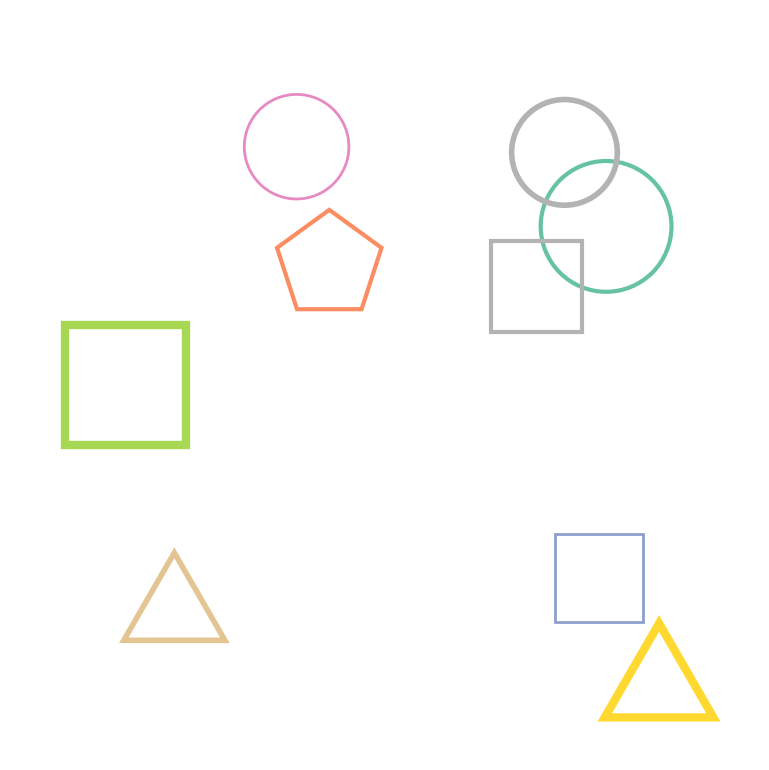[{"shape": "circle", "thickness": 1.5, "radius": 0.42, "center": [0.787, 0.706]}, {"shape": "pentagon", "thickness": 1.5, "radius": 0.36, "center": [0.428, 0.656]}, {"shape": "square", "thickness": 1, "radius": 0.29, "center": [0.778, 0.249]}, {"shape": "circle", "thickness": 1, "radius": 0.34, "center": [0.385, 0.809]}, {"shape": "square", "thickness": 3, "radius": 0.39, "center": [0.163, 0.5]}, {"shape": "triangle", "thickness": 3, "radius": 0.41, "center": [0.856, 0.109]}, {"shape": "triangle", "thickness": 2, "radius": 0.38, "center": [0.226, 0.206]}, {"shape": "circle", "thickness": 2, "radius": 0.34, "center": [0.733, 0.802]}, {"shape": "square", "thickness": 1.5, "radius": 0.3, "center": [0.697, 0.628]}]